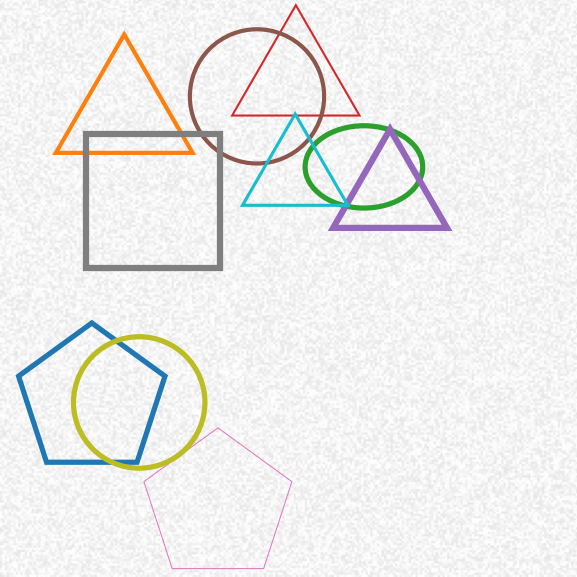[{"shape": "pentagon", "thickness": 2.5, "radius": 0.67, "center": [0.159, 0.307]}, {"shape": "triangle", "thickness": 2, "radius": 0.68, "center": [0.215, 0.803]}, {"shape": "oval", "thickness": 2.5, "radius": 0.51, "center": [0.63, 0.71]}, {"shape": "triangle", "thickness": 1, "radius": 0.64, "center": [0.512, 0.863]}, {"shape": "triangle", "thickness": 3, "radius": 0.57, "center": [0.675, 0.661]}, {"shape": "circle", "thickness": 2, "radius": 0.58, "center": [0.445, 0.832]}, {"shape": "pentagon", "thickness": 0.5, "radius": 0.67, "center": [0.377, 0.124]}, {"shape": "square", "thickness": 3, "radius": 0.58, "center": [0.265, 0.651]}, {"shape": "circle", "thickness": 2.5, "radius": 0.57, "center": [0.241, 0.302]}, {"shape": "triangle", "thickness": 1.5, "radius": 0.53, "center": [0.511, 0.696]}]